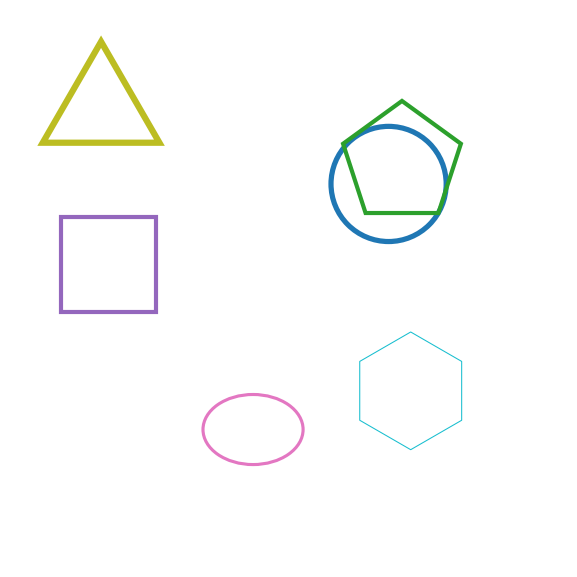[{"shape": "circle", "thickness": 2.5, "radius": 0.5, "center": [0.673, 0.681]}, {"shape": "pentagon", "thickness": 2, "radius": 0.54, "center": [0.696, 0.717]}, {"shape": "square", "thickness": 2, "radius": 0.41, "center": [0.188, 0.541]}, {"shape": "oval", "thickness": 1.5, "radius": 0.43, "center": [0.438, 0.255]}, {"shape": "triangle", "thickness": 3, "radius": 0.58, "center": [0.175, 0.81]}, {"shape": "hexagon", "thickness": 0.5, "radius": 0.51, "center": [0.711, 0.322]}]